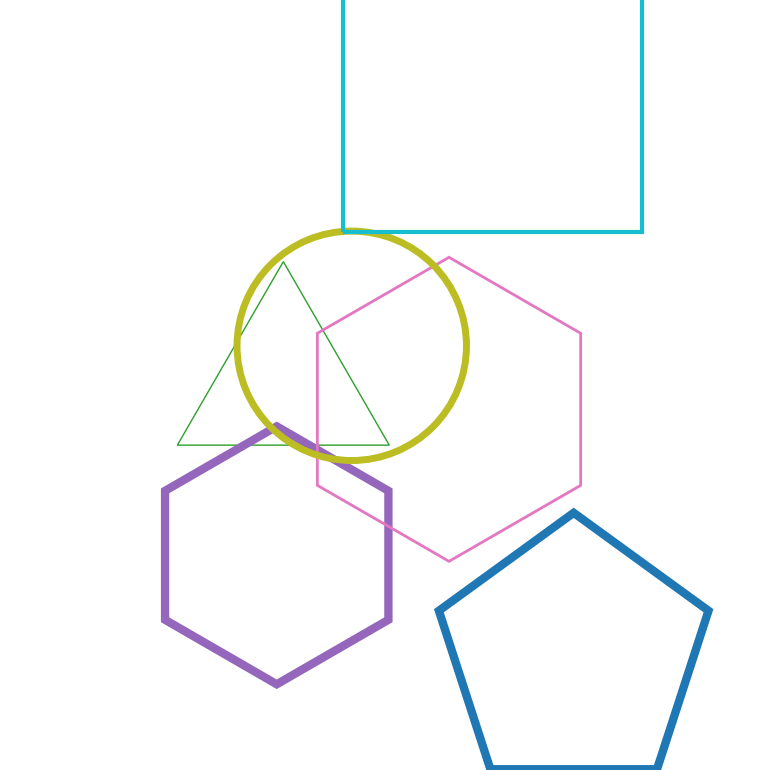[{"shape": "pentagon", "thickness": 3, "radius": 0.92, "center": [0.745, 0.15]}, {"shape": "triangle", "thickness": 0.5, "radius": 0.79, "center": [0.368, 0.501]}, {"shape": "hexagon", "thickness": 3, "radius": 0.84, "center": [0.359, 0.279]}, {"shape": "hexagon", "thickness": 1, "radius": 0.99, "center": [0.583, 0.468]}, {"shape": "circle", "thickness": 2.5, "radius": 0.74, "center": [0.457, 0.551]}, {"shape": "square", "thickness": 1.5, "radius": 0.97, "center": [0.639, 0.892]}]